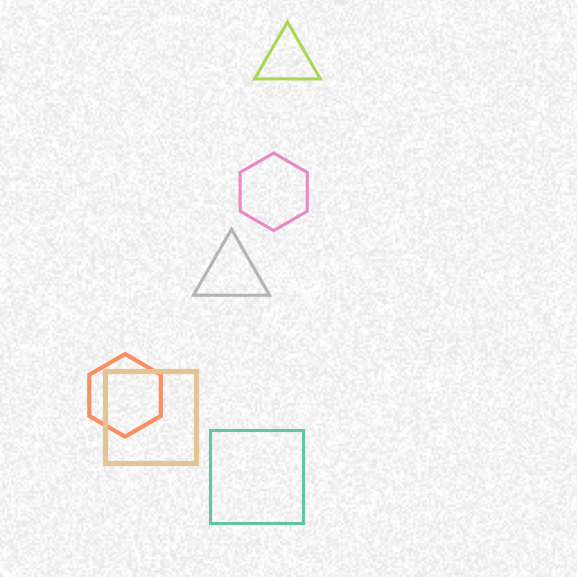[{"shape": "square", "thickness": 1.5, "radius": 0.4, "center": [0.443, 0.174]}, {"shape": "hexagon", "thickness": 2, "radius": 0.36, "center": [0.216, 0.315]}, {"shape": "hexagon", "thickness": 1.5, "radius": 0.34, "center": [0.474, 0.667]}, {"shape": "triangle", "thickness": 1.5, "radius": 0.33, "center": [0.498, 0.895]}, {"shape": "square", "thickness": 2.5, "radius": 0.4, "center": [0.261, 0.277]}, {"shape": "triangle", "thickness": 1.5, "radius": 0.38, "center": [0.401, 0.526]}]